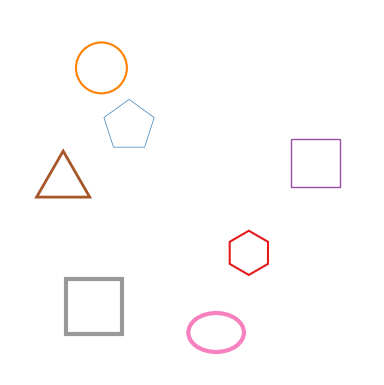[{"shape": "hexagon", "thickness": 1.5, "radius": 0.29, "center": [0.646, 0.343]}, {"shape": "pentagon", "thickness": 0.5, "radius": 0.34, "center": [0.335, 0.673]}, {"shape": "square", "thickness": 1, "radius": 0.31, "center": [0.819, 0.577]}, {"shape": "circle", "thickness": 1.5, "radius": 0.33, "center": [0.263, 0.824]}, {"shape": "triangle", "thickness": 2, "radius": 0.4, "center": [0.164, 0.528]}, {"shape": "oval", "thickness": 3, "radius": 0.36, "center": [0.561, 0.136]}, {"shape": "square", "thickness": 3, "radius": 0.36, "center": [0.244, 0.204]}]